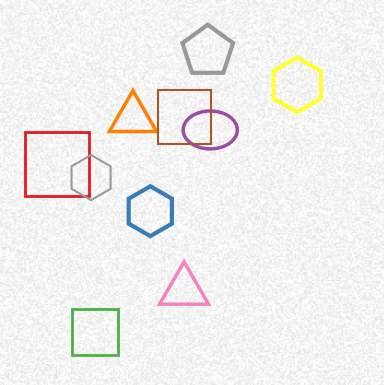[{"shape": "square", "thickness": 2, "radius": 0.41, "center": [0.148, 0.575]}, {"shape": "hexagon", "thickness": 3, "radius": 0.32, "center": [0.39, 0.451]}, {"shape": "square", "thickness": 2, "radius": 0.3, "center": [0.246, 0.138]}, {"shape": "oval", "thickness": 2.5, "radius": 0.35, "center": [0.546, 0.662]}, {"shape": "triangle", "thickness": 2.5, "radius": 0.35, "center": [0.345, 0.694]}, {"shape": "hexagon", "thickness": 3, "radius": 0.35, "center": [0.772, 0.78]}, {"shape": "square", "thickness": 1.5, "radius": 0.35, "center": [0.479, 0.695]}, {"shape": "triangle", "thickness": 2.5, "radius": 0.37, "center": [0.478, 0.247]}, {"shape": "pentagon", "thickness": 3, "radius": 0.35, "center": [0.54, 0.867]}, {"shape": "hexagon", "thickness": 1.5, "radius": 0.29, "center": [0.237, 0.539]}]